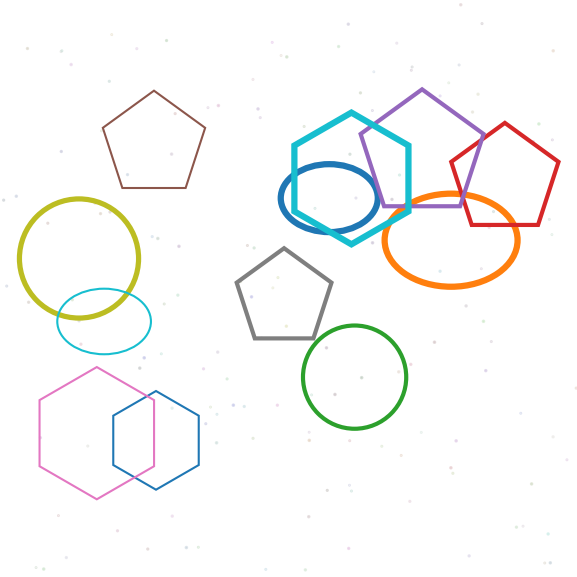[{"shape": "hexagon", "thickness": 1, "radius": 0.43, "center": [0.27, 0.237]}, {"shape": "oval", "thickness": 3, "radius": 0.42, "center": [0.57, 0.656]}, {"shape": "oval", "thickness": 3, "radius": 0.58, "center": [0.781, 0.583]}, {"shape": "circle", "thickness": 2, "radius": 0.45, "center": [0.614, 0.346]}, {"shape": "pentagon", "thickness": 2, "radius": 0.49, "center": [0.874, 0.689]}, {"shape": "pentagon", "thickness": 2, "radius": 0.56, "center": [0.731, 0.733]}, {"shape": "pentagon", "thickness": 1, "radius": 0.47, "center": [0.267, 0.749]}, {"shape": "hexagon", "thickness": 1, "radius": 0.57, "center": [0.168, 0.249]}, {"shape": "pentagon", "thickness": 2, "radius": 0.43, "center": [0.492, 0.483]}, {"shape": "circle", "thickness": 2.5, "radius": 0.52, "center": [0.137, 0.552]}, {"shape": "hexagon", "thickness": 3, "radius": 0.57, "center": [0.609, 0.69]}, {"shape": "oval", "thickness": 1, "radius": 0.41, "center": [0.18, 0.442]}]